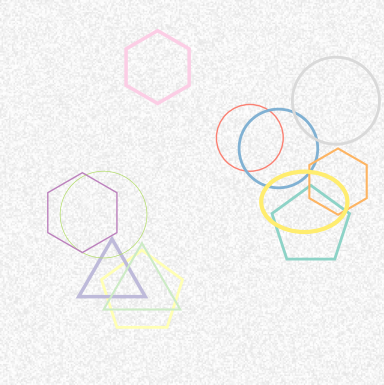[{"shape": "pentagon", "thickness": 2, "radius": 0.53, "center": [0.807, 0.413]}, {"shape": "pentagon", "thickness": 2, "radius": 0.55, "center": [0.369, 0.239]}, {"shape": "triangle", "thickness": 2.5, "radius": 0.5, "center": [0.291, 0.279]}, {"shape": "circle", "thickness": 1, "radius": 0.43, "center": [0.649, 0.642]}, {"shape": "circle", "thickness": 2, "radius": 0.51, "center": [0.723, 0.614]}, {"shape": "hexagon", "thickness": 1.5, "radius": 0.43, "center": [0.878, 0.528]}, {"shape": "circle", "thickness": 0.5, "radius": 0.56, "center": [0.269, 0.443]}, {"shape": "hexagon", "thickness": 2.5, "radius": 0.47, "center": [0.409, 0.826]}, {"shape": "circle", "thickness": 2, "radius": 0.57, "center": [0.872, 0.738]}, {"shape": "hexagon", "thickness": 1, "radius": 0.52, "center": [0.214, 0.448]}, {"shape": "triangle", "thickness": 1.5, "radius": 0.57, "center": [0.369, 0.254]}, {"shape": "oval", "thickness": 3, "radius": 0.56, "center": [0.79, 0.476]}]